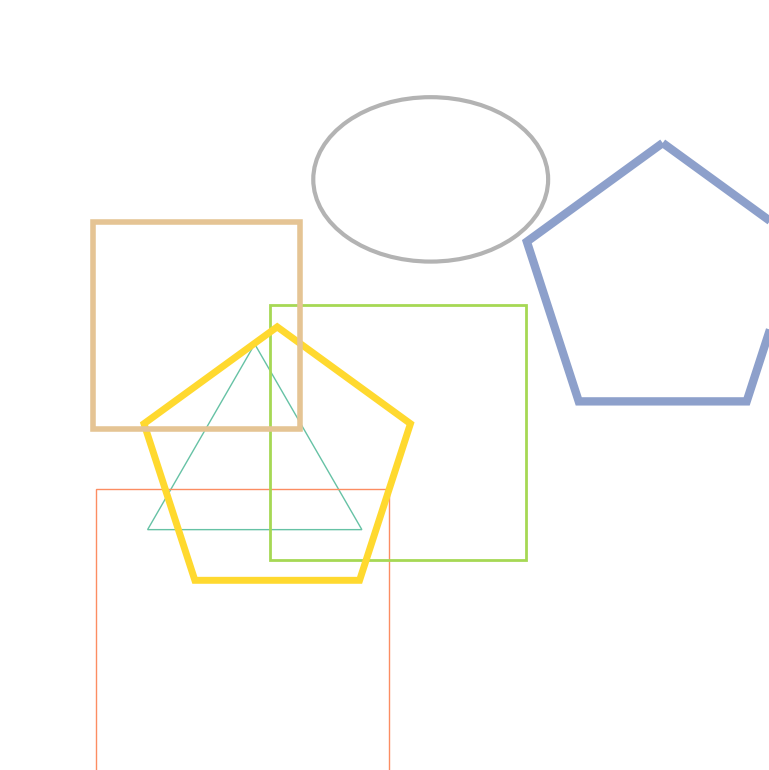[{"shape": "triangle", "thickness": 0.5, "radius": 0.8, "center": [0.331, 0.392]}, {"shape": "square", "thickness": 0.5, "radius": 0.95, "center": [0.314, 0.175]}, {"shape": "pentagon", "thickness": 3, "radius": 0.93, "center": [0.861, 0.629]}, {"shape": "square", "thickness": 1, "radius": 0.83, "center": [0.517, 0.438]}, {"shape": "pentagon", "thickness": 2.5, "radius": 0.91, "center": [0.36, 0.394]}, {"shape": "square", "thickness": 2, "radius": 0.67, "center": [0.255, 0.577]}, {"shape": "oval", "thickness": 1.5, "radius": 0.76, "center": [0.559, 0.767]}]